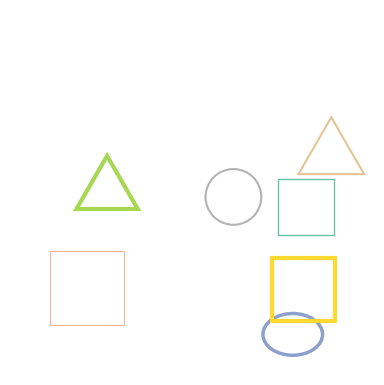[{"shape": "square", "thickness": 1, "radius": 0.36, "center": [0.796, 0.463]}, {"shape": "square", "thickness": 0.5, "radius": 0.48, "center": [0.227, 0.252]}, {"shape": "oval", "thickness": 2.5, "radius": 0.39, "center": [0.76, 0.131]}, {"shape": "triangle", "thickness": 3, "radius": 0.46, "center": [0.278, 0.503]}, {"shape": "square", "thickness": 3, "radius": 0.41, "center": [0.789, 0.247]}, {"shape": "triangle", "thickness": 1.5, "radius": 0.49, "center": [0.86, 0.597]}, {"shape": "circle", "thickness": 1.5, "radius": 0.36, "center": [0.606, 0.489]}]